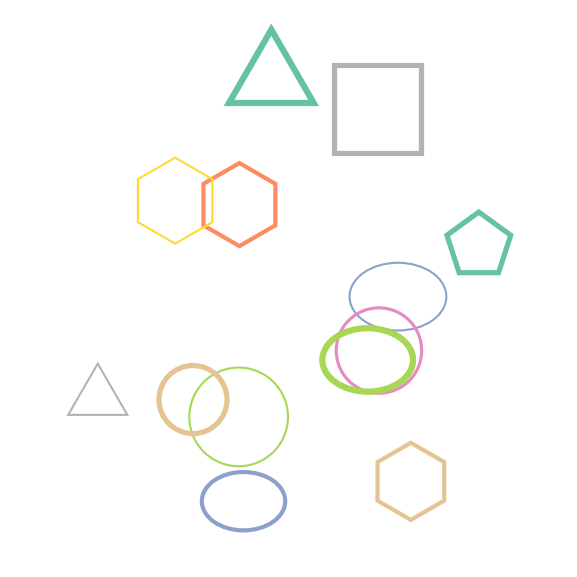[{"shape": "triangle", "thickness": 3, "radius": 0.42, "center": [0.47, 0.863]}, {"shape": "pentagon", "thickness": 2.5, "radius": 0.29, "center": [0.829, 0.574]}, {"shape": "hexagon", "thickness": 2, "radius": 0.36, "center": [0.415, 0.645]}, {"shape": "oval", "thickness": 1, "radius": 0.42, "center": [0.689, 0.485]}, {"shape": "oval", "thickness": 2, "radius": 0.36, "center": [0.422, 0.131]}, {"shape": "circle", "thickness": 1.5, "radius": 0.37, "center": [0.656, 0.392]}, {"shape": "circle", "thickness": 1, "radius": 0.43, "center": [0.413, 0.277]}, {"shape": "oval", "thickness": 3, "radius": 0.39, "center": [0.637, 0.376]}, {"shape": "hexagon", "thickness": 1, "radius": 0.37, "center": [0.303, 0.652]}, {"shape": "circle", "thickness": 2.5, "radius": 0.29, "center": [0.334, 0.307]}, {"shape": "hexagon", "thickness": 2, "radius": 0.33, "center": [0.711, 0.166]}, {"shape": "square", "thickness": 2.5, "radius": 0.38, "center": [0.654, 0.81]}, {"shape": "triangle", "thickness": 1, "radius": 0.3, "center": [0.169, 0.31]}]